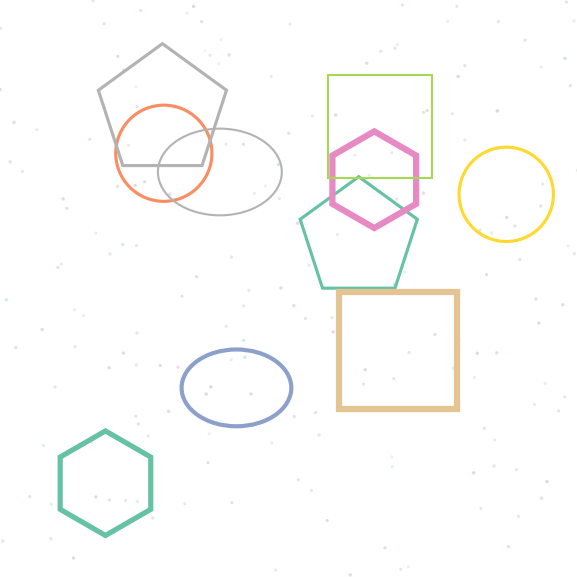[{"shape": "hexagon", "thickness": 2.5, "radius": 0.45, "center": [0.183, 0.162]}, {"shape": "pentagon", "thickness": 1.5, "radius": 0.53, "center": [0.621, 0.586]}, {"shape": "circle", "thickness": 1.5, "radius": 0.42, "center": [0.284, 0.734]}, {"shape": "oval", "thickness": 2, "radius": 0.47, "center": [0.409, 0.327]}, {"shape": "hexagon", "thickness": 3, "radius": 0.42, "center": [0.648, 0.688]}, {"shape": "square", "thickness": 1, "radius": 0.45, "center": [0.658, 0.78]}, {"shape": "circle", "thickness": 1.5, "radius": 0.41, "center": [0.877, 0.663]}, {"shape": "square", "thickness": 3, "radius": 0.51, "center": [0.69, 0.392]}, {"shape": "pentagon", "thickness": 1.5, "radius": 0.58, "center": [0.281, 0.807]}, {"shape": "oval", "thickness": 1, "radius": 0.54, "center": [0.381, 0.701]}]